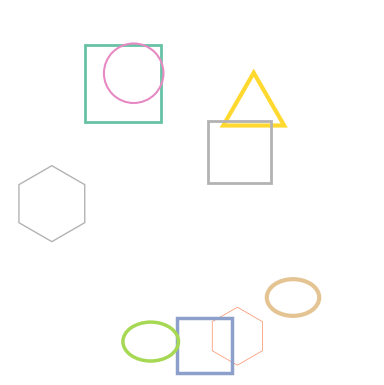[{"shape": "square", "thickness": 2, "radius": 0.5, "center": [0.319, 0.784]}, {"shape": "hexagon", "thickness": 0.5, "radius": 0.38, "center": [0.617, 0.127]}, {"shape": "square", "thickness": 2.5, "radius": 0.36, "center": [0.531, 0.103]}, {"shape": "circle", "thickness": 1.5, "radius": 0.39, "center": [0.347, 0.81]}, {"shape": "oval", "thickness": 2.5, "radius": 0.36, "center": [0.391, 0.113]}, {"shape": "triangle", "thickness": 3, "radius": 0.46, "center": [0.659, 0.72]}, {"shape": "oval", "thickness": 3, "radius": 0.34, "center": [0.761, 0.227]}, {"shape": "hexagon", "thickness": 1, "radius": 0.49, "center": [0.135, 0.471]}, {"shape": "square", "thickness": 2, "radius": 0.4, "center": [0.622, 0.604]}]